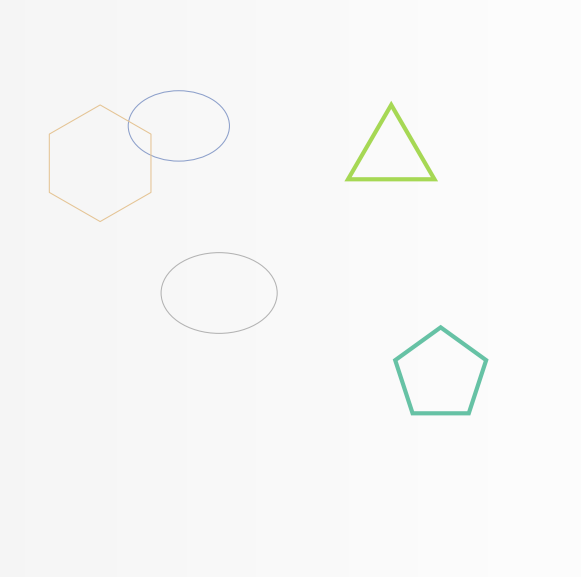[{"shape": "pentagon", "thickness": 2, "radius": 0.41, "center": [0.758, 0.35]}, {"shape": "oval", "thickness": 0.5, "radius": 0.44, "center": [0.308, 0.781]}, {"shape": "triangle", "thickness": 2, "radius": 0.43, "center": [0.673, 0.732]}, {"shape": "hexagon", "thickness": 0.5, "radius": 0.5, "center": [0.172, 0.716]}, {"shape": "oval", "thickness": 0.5, "radius": 0.5, "center": [0.377, 0.492]}]